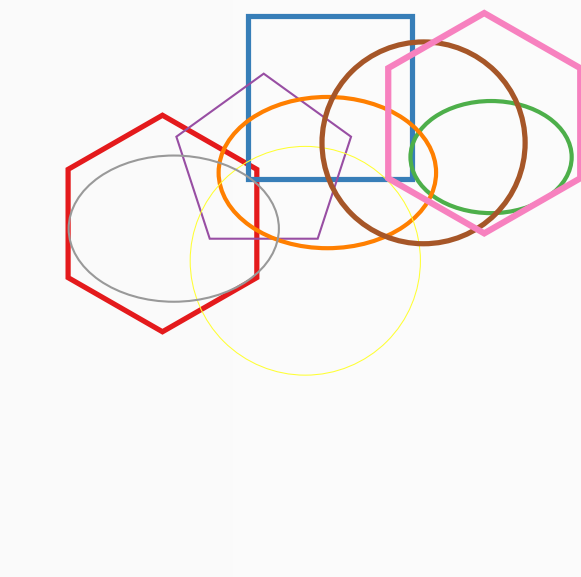[{"shape": "hexagon", "thickness": 2.5, "radius": 0.94, "center": [0.28, 0.612]}, {"shape": "square", "thickness": 2.5, "radius": 0.7, "center": [0.568, 0.83]}, {"shape": "oval", "thickness": 2, "radius": 0.69, "center": [0.845, 0.727]}, {"shape": "pentagon", "thickness": 1, "radius": 0.79, "center": [0.454, 0.714]}, {"shape": "oval", "thickness": 2, "radius": 0.94, "center": [0.563, 0.7]}, {"shape": "circle", "thickness": 0.5, "radius": 0.99, "center": [0.525, 0.548]}, {"shape": "circle", "thickness": 2.5, "radius": 0.87, "center": [0.729, 0.752]}, {"shape": "hexagon", "thickness": 3, "radius": 0.95, "center": [0.833, 0.786]}, {"shape": "oval", "thickness": 1, "radius": 0.9, "center": [0.299, 0.603]}]